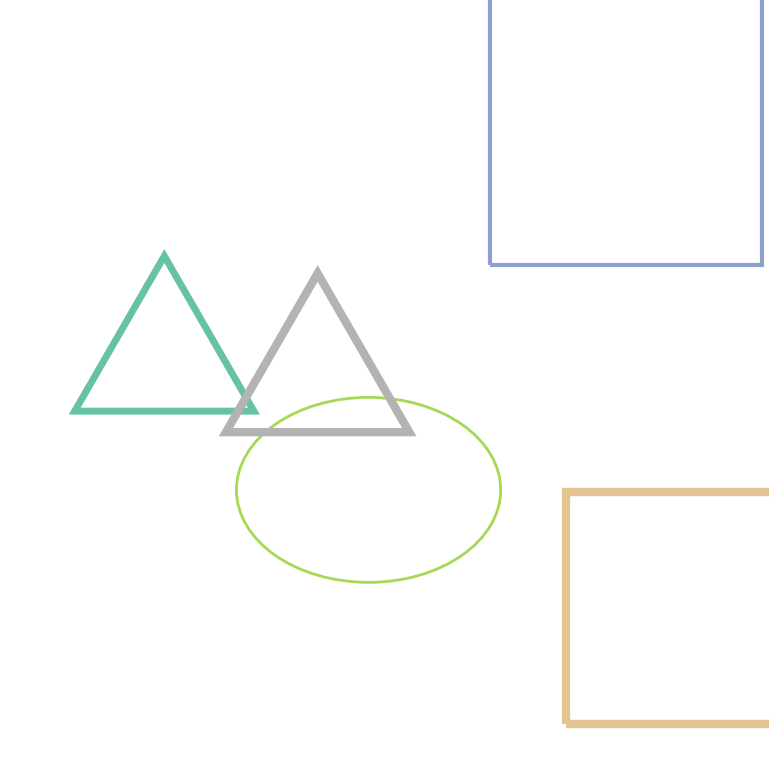[{"shape": "triangle", "thickness": 2.5, "radius": 0.67, "center": [0.213, 0.533]}, {"shape": "square", "thickness": 1.5, "radius": 0.88, "center": [0.813, 0.833]}, {"shape": "oval", "thickness": 1, "radius": 0.86, "center": [0.479, 0.364]}, {"shape": "square", "thickness": 3, "radius": 0.75, "center": [0.885, 0.21]}, {"shape": "triangle", "thickness": 3, "radius": 0.69, "center": [0.412, 0.507]}]